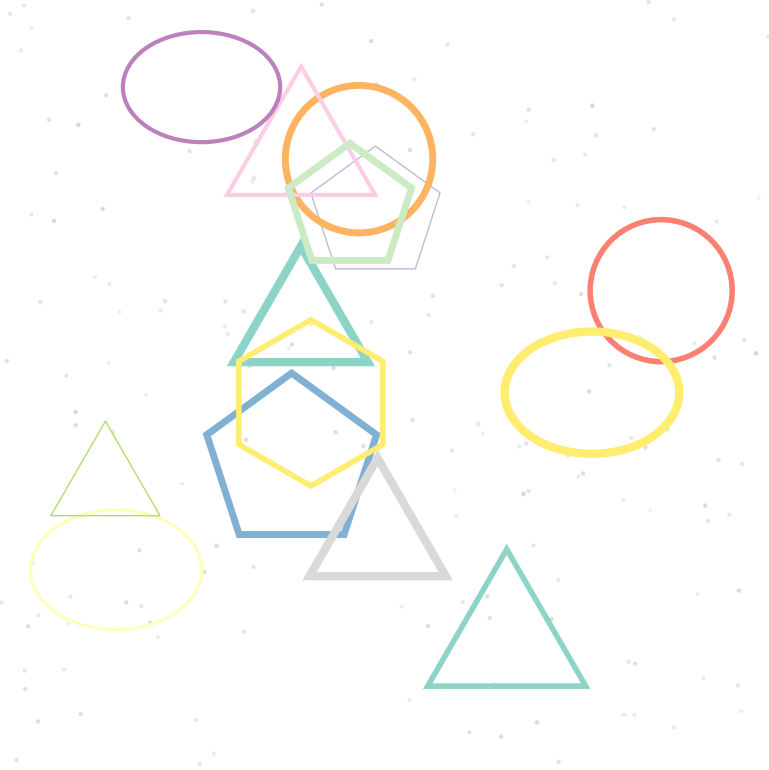[{"shape": "triangle", "thickness": 3, "radius": 0.5, "center": [0.391, 0.58]}, {"shape": "triangle", "thickness": 2, "radius": 0.59, "center": [0.658, 0.168]}, {"shape": "oval", "thickness": 1, "radius": 0.56, "center": [0.151, 0.26]}, {"shape": "pentagon", "thickness": 0.5, "radius": 0.44, "center": [0.488, 0.722]}, {"shape": "circle", "thickness": 2, "radius": 0.46, "center": [0.859, 0.623]}, {"shape": "pentagon", "thickness": 2.5, "radius": 0.58, "center": [0.379, 0.4]}, {"shape": "circle", "thickness": 2.5, "radius": 0.48, "center": [0.466, 0.793]}, {"shape": "triangle", "thickness": 0.5, "radius": 0.41, "center": [0.137, 0.371]}, {"shape": "triangle", "thickness": 1.5, "radius": 0.56, "center": [0.391, 0.803]}, {"shape": "triangle", "thickness": 3, "radius": 0.51, "center": [0.49, 0.303]}, {"shape": "oval", "thickness": 1.5, "radius": 0.51, "center": [0.262, 0.887]}, {"shape": "pentagon", "thickness": 2.5, "radius": 0.42, "center": [0.454, 0.73]}, {"shape": "hexagon", "thickness": 2, "radius": 0.54, "center": [0.404, 0.477]}, {"shape": "oval", "thickness": 3, "radius": 0.57, "center": [0.769, 0.49]}]